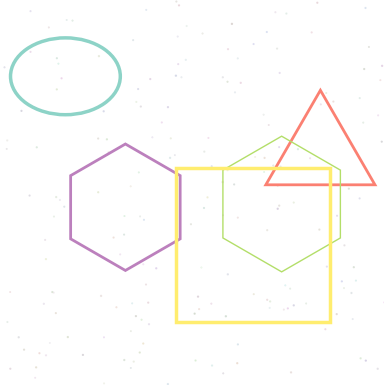[{"shape": "oval", "thickness": 2.5, "radius": 0.71, "center": [0.17, 0.802]}, {"shape": "triangle", "thickness": 2, "radius": 0.82, "center": [0.832, 0.602]}, {"shape": "hexagon", "thickness": 1, "radius": 0.88, "center": [0.732, 0.47]}, {"shape": "hexagon", "thickness": 2, "radius": 0.82, "center": [0.326, 0.462]}, {"shape": "square", "thickness": 2.5, "radius": 1.0, "center": [0.657, 0.364]}]